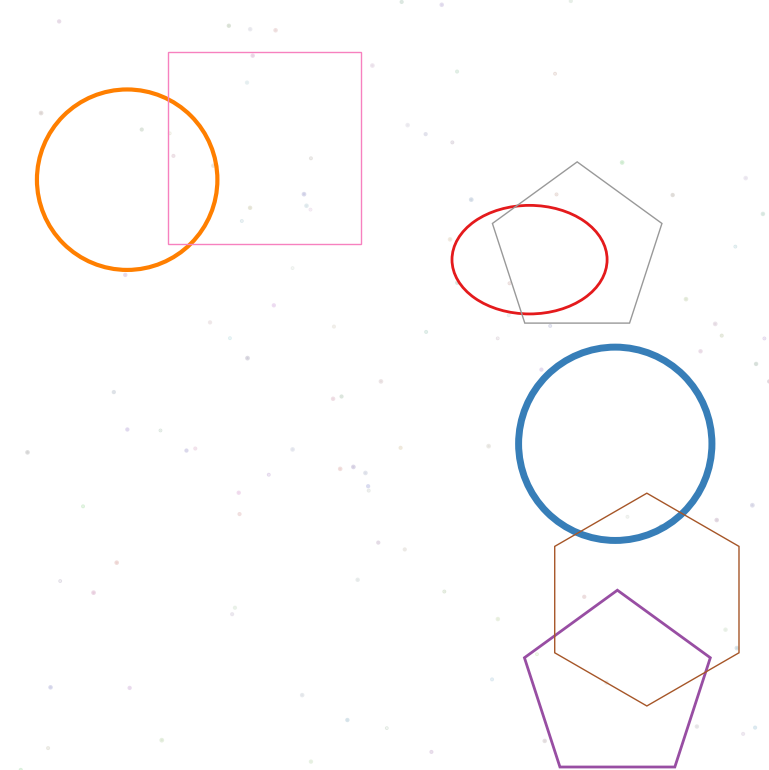[{"shape": "oval", "thickness": 1, "radius": 0.5, "center": [0.688, 0.663]}, {"shape": "circle", "thickness": 2.5, "radius": 0.63, "center": [0.799, 0.424]}, {"shape": "pentagon", "thickness": 1, "radius": 0.63, "center": [0.802, 0.107]}, {"shape": "circle", "thickness": 1.5, "radius": 0.59, "center": [0.165, 0.767]}, {"shape": "hexagon", "thickness": 0.5, "radius": 0.69, "center": [0.84, 0.221]}, {"shape": "square", "thickness": 0.5, "radius": 0.62, "center": [0.343, 0.808]}, {"shape": "pentagon", "thickness": 0.5, "radius": 0.58, "center": [0.75, 0.674]}]